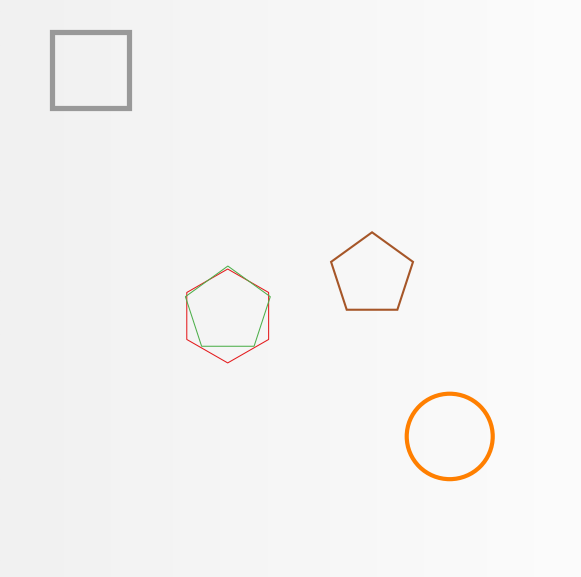[{"shape": "hexagon", "thickness": 0.5, "radius": 0.41, "center": [0.392, 0.452]}, {"shape": "pentagon", "thickness": 0.5, "radius": 0.38, "center": [0.392, 0.462]}, {"shape": "circle", "thickness": 2, "radius": 0.37, "center": [0.774, 0.243]}, {"shape": "pentagon", "thickness": 1, "radius": 0.37, "center": [0.64, 0.523]}, {"shape": "square", "thickness": 2.5, "radius": 0.33, "center": [0.156, 0.879]}]